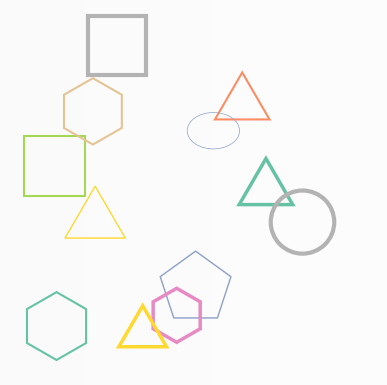[{"shape": "hexagon", "thickness": 1.5, "radius": 0.44, "center": [0.146, 0.153]}, {"shape": "triangle", "thickness": 2.5, "radius": 0.4, "center": [0.686, 0.508]}, {"shape": "triangle", "thickness": 1.5, "radius": 0.41, "center": [0.625, 0.73]}, {"shape": "pentagon", "thickness": 1, "radius": 0.48, "center": [0.505, 0.252]}, {"shape": "oval", "thickness": 0.5, "radius": 0.34, "center": [0.551, 0.661]}, {"shape": "hexagon", "thickness": 2.5, "radius": 0.35, "center": [0.456, 0.181]}, {"shape": "square", "thickness": 1.5, "radius": 0.4, "center": [0.14, 0.569]}, {"shape": "triangle", "thickness": 1, "radius": 0.45, "center": [0.245, 0.427]}, {"shape": "triangle", "thickness": 2.5, "radius": 0.35, "center": [0.368, 0.135]}, {"shape": "hexagon", "thickness": 1.5, "radius": 0.43, "center": [0.24, 0.711]}, {"shape": "circle", "thickness": 3, "radius": 0.41, "center": [0.781, 0.423]}, {"shape": "square", "thickness": 3, "radius": 0.38, "center": [0.302, 0.882]}]